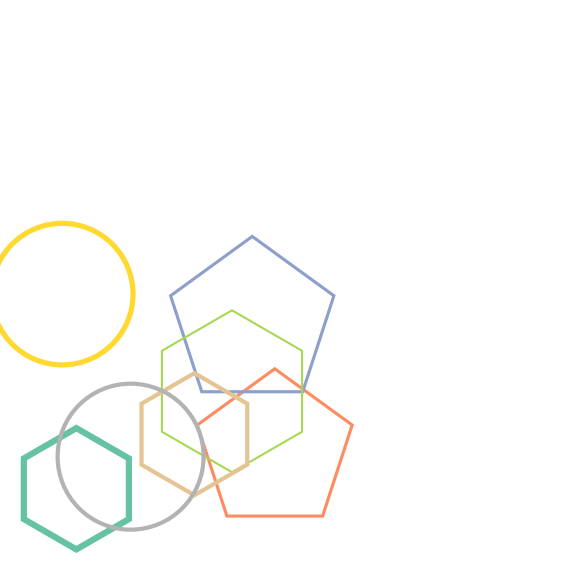[{"shape": "hexagon", "thickness": 3, "radius": 0.53, "center": [0.132, 0.153]}, {"shape": "pentagon", "thickness": 1.5, "radius": 0.71, "center": [0.476, 0.22]}, {"shape": "pentagon", "thickness": 1.5, "radius": 0.74, "center": [0.437, 0.441]}, {"shape": "hexagon", "thickness": 1, "radius": 0.7, "center": [0.402, 0.322]}, {"shape": "circle", "thickness": 2.5, "radius": 0.61, "center": [0.108, 0.49]}, {"shape": "hexagon", "thickness": 2, "radius": 0.53, "center": [0.337, 0.247]}, {"shape": "circle", "thickness": 2, "radius": 0.63, "center": [0.226, 0.208]}]